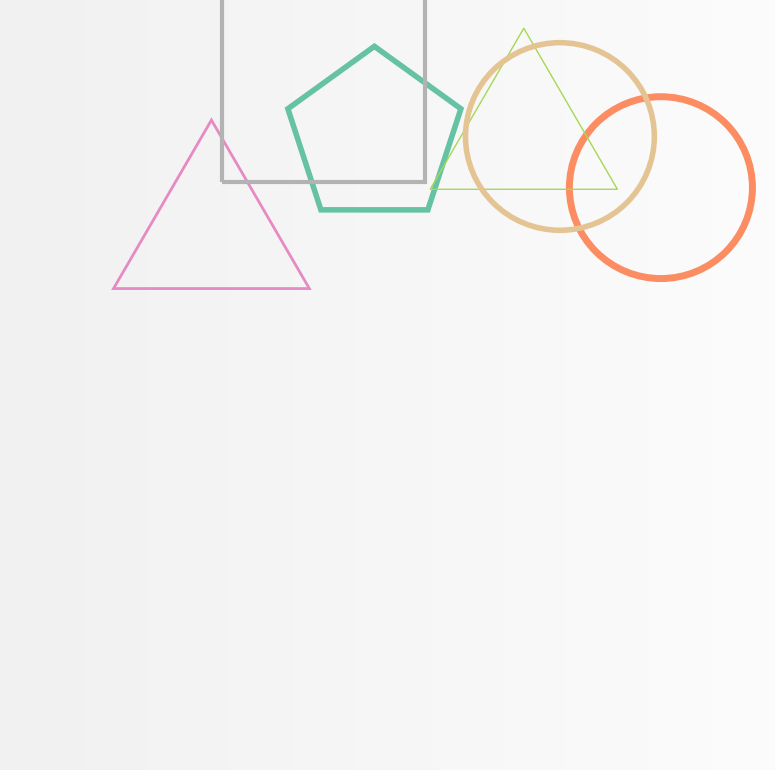[{"shape": "pentagon", "thickness": 2, "radius": 0.59, "center": [0.483, 0.822]}, {"shape": "circle", "thickness": 2.5, "radius": 0.59, "center": [0.853, 0.756]}, {"shape": "triangle", "thickness": 1, "radius": 0.73, "center": [0.273, 0.698]}, {"shape": "triangle", "thickness": 0.5, "radius": 0.7, "center": [0.676, 0.824]}, {"shape": "circle", "thickness": 2, "radius": 0.61, "center": [0.722, 0.823]}, {"shape": "square", "thickness": 1.5, "radius": 0.65, "center": [0.417, 0.895]}]